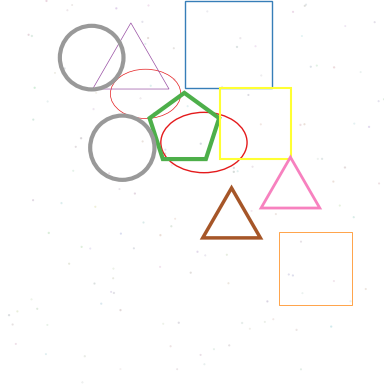[{"shape": "oval", "thickness": 0.5, "radius": 0.46, "center": [0.378, 0.756]}, {"shape": "oval", "thickness": 1, "radius": 0.56, "center": [0.53, 0.63]}, {"shape": "square", "thickness": 1, "radius": 0.56, "center": [0.594, 0.884]}, {"shape": "pentagon", "thickness": 3, "radius": 0.48, "center": [0.479, 0.664]}, {"shape": "triangle", "thickness": 0.5, "radius": 0.57, "center": [0.34, 0.826]}, {"shape": "square", "thickness": 0.5, "radius": 0.47, "center": [0.82, 0.303]}, {"shape": "square", "thickness": 1.5, "radius": 0.46, "center": [0.664, 0.678]}, {"shape": "triangle", "thickness": 2.5, "radius": 0.43, "center": [0.601, 0.425]}, {"shape": "triangle", "thickness": 2, "radius": 0.44, "center": [0.754, 0.504]}, {"shape": "circle", "thickness": 3, "radius": 0.41, "center": [0.238, 0.85]}, {"shape": "circle", "thickness": 3, "radius": 0.42, "center": [0.318, 0.616]}]